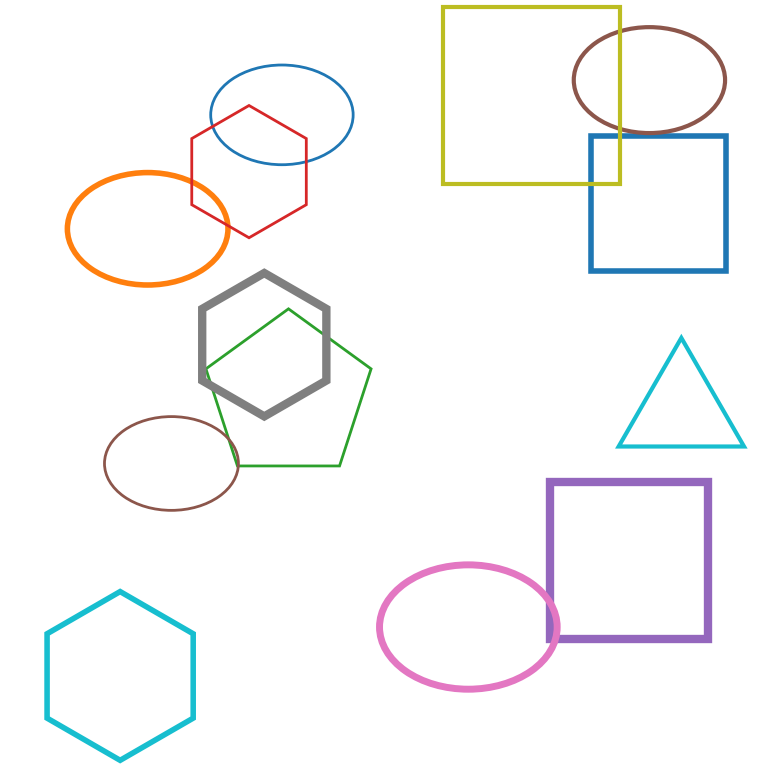[{"shape": "square", "thickness": 2, "radius": 0.44, "center": [0.856, 0.736]}, {"shape": "oval", "thickness": 1, "radius": 0.46, "center": [0.366, 0.851]}, {"shape": "oval", "thickness": 2, "radius": 0.52, "center": [0.192, 0.703]}, {"shape": "pentagon", "thickness": 1, "radius": 0.56, "center": [0.375, 0.486]}, {"shape": "hexagon", "thickness": 1, "radius": 0.43, "center": [0.323, 0.777]}, {"shape": "square", "thickness": 3, "radius": 0.51, "center": [0.817, 0.272]}, {"shape": "oval", "thickness": 1, "radius": 0.43, "center": [0.223, 0.398]}, {"shape": "oval", "thickness": 1.5, "radius": 0.49, "center": [0.843, 0.896]}, {"shape": "oval", "thickness": 2.5, "radius": 0.58, "center": [0.608, 0.186]}, {"shape": "hexagon", "thickness": 3, "radius": 0.47, "center": [0.343, 0.552]}, {"shape": "square", "thickness": 1.5, "radius": 0.57, "center": [0.69, 0.877]}, {"shape": "hexagon", "thickness": 2, "radius": 0.55, "center": [0.156, 0.122]}, {"shape": "triangle", "thickness": 1.5, "radius": 0.47, "center": [0.885, 0.467]}]